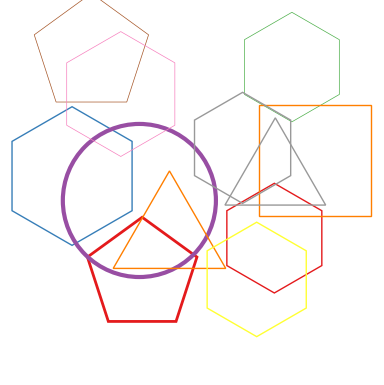[{"shape": "pentagon", "thickness": 2, "radius": 0.75, "center": [0.369, 0.286]}, {"shape": "hexagon", "thickness": 1, "radius": 0.71, "center": [0.713, 0.381]}, {"shape": "hexagon", "thickness": 1, "radius": 0.9, "center": [0.187, 0.543]}, {"shape": "hexagon", "thickness": 0.5, "radius": 0.71, "center": [0.758, 0.826]}, {"shape": "circle", "thickness": 3, "radius": 0.99, "center": [0.362, 0.479]}, {"shape": "triangle", "thickness": 1, "radius": 0.84, "center": [0.44, 0.387]}, {"shape": "square", "thickness": 1, "radius": 0.73, "center": [0.817, 0.583]}, {"shape": "hexagon", "thickness": 1, "radius": 0.74, "center": [0.667, 0.274]}, {"shape": "pentagon", "thickness": 0.5, "radius": 0.78, "center": [0.237, 0.861]}, {"shape": "hexagon", "thickness": 0.5, "radius": 0.81, "center": [0.314, 0.756]}, {"shape": "triangle", "thickness": 1, "radius": 0.76, "center": [0.715, 0.543]}, {"shape": "hexagon", "thickness": 1, "radius": 0.72, "center": [0.63, 0.616]}]